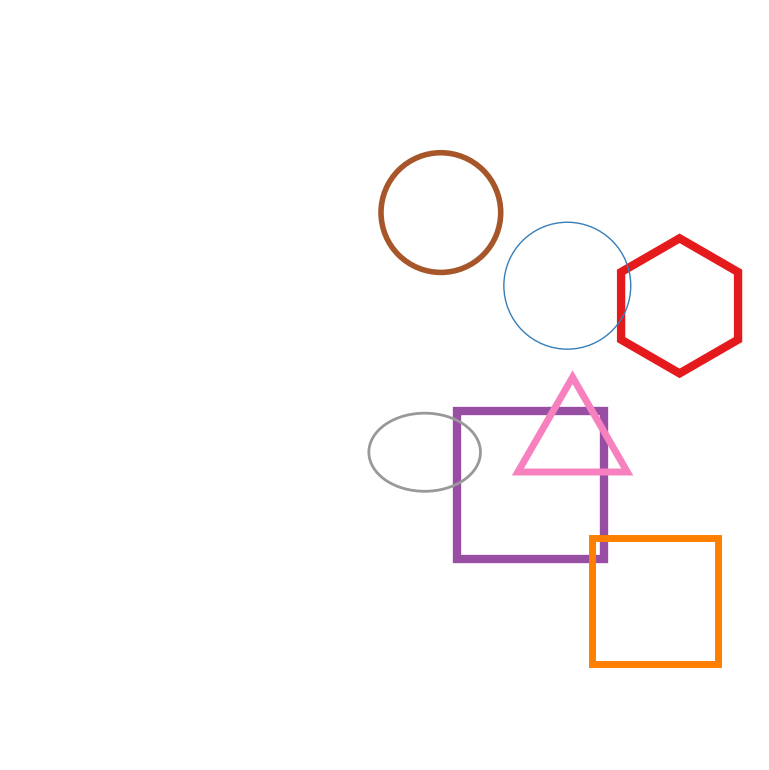[{"shape": "hexagon", "thickness": 3, "radius": 0.44, "center": [0.883, 0.603]}, {"shape": "circle", "thickness": 0.5, "radius": 0.41, "center": [0.737, 0.629]}, {"shape": "square", "thickness": 3, "radius": 0.48, "center": [0.689, 0.37]}, {"shape": "square", "thickness": 2.5, "radius": 0.41, "center": [0.851, 0.219]}, {"shape": "circle", "thickness": 2, "radius": 0.39, "center": [0.573, 0.724]}, {"shape": "triangle", "thickness": 2.5, "radius": 0.41, "center": [0.744, 0.428]}, {"shape": "oval", "thickness": 1, "radius": 0.36, "center": [0.552, 0.413]}]